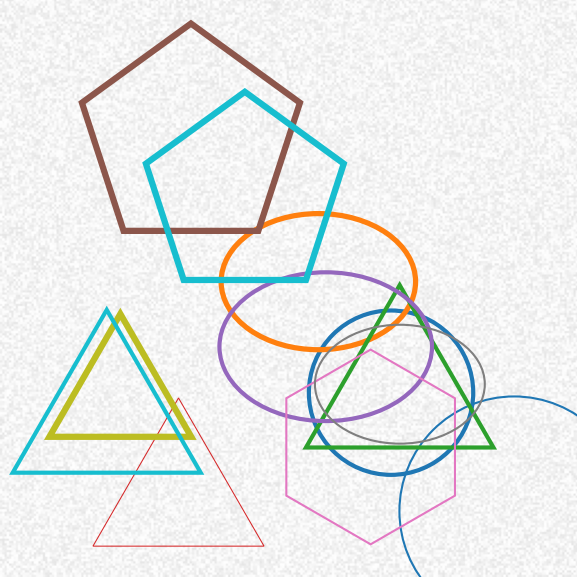[{"shape": "circle", "thickness": 1, "radius": 0.99, "center": [0.89, 0.114]}, {"shape": "circle", "thickness": 2, "radius": 0.71, "center": [0.677, 0.319]}, {"shape": "oval", "thickness": 2.5, "radius": 0.84, "center": [0.551, 0.511]}, {"shape": "triangle", "thickness": 2, "radius": 0.94, "center": [0.692, 0.318]}, {"shape": "triangle", "thickness": 0.5, "radius": 0.86, "center": [0.309, 0.139]}, {"shape": "oval", "thickness": 2, "radius": 0.92, "center": [0.564, 0.399]}, {"shape": "pentagon", "thickness": 3, "radius": 0.99, "center": [0.331, 0.76]}, {"shape": "hexagon", "thickness": 1, "radius": 0.84, "center": [0.642, 0.225]}, {"shape": "oval", "thickness": 1, "radius": 0.74, "center": [0.692, 0.334]}, {"shape": "triangle", "thickness": 3, "radius": 0.71, "center": [0.208, 0.314]}, {"shape": "pentagon", "thickness": 3, "radius": 0.9, "center": [0.424, 0.66]}, {"shape": "triangle", "thickness": 2, "radius": 0.94, "center": [0.185, 0.275]}]